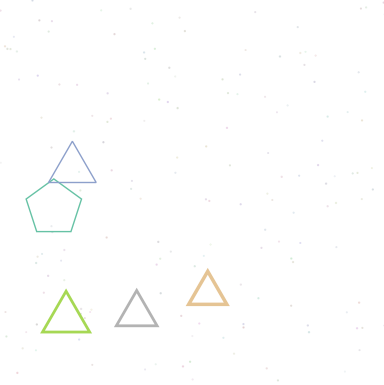[{"shape": "pentagon", "thickness": 1, "radius": 0.38, "center": [0.14, 0.46]}, {"shape": "triangle", "thickness": 1, "radius": 0.36, "center": [0.188, 0.562]}, {"shape": "triangle", "thickness": 2, "radius": 0.35, "center": [0.172, 0.173]}, {"shape": "triangle", "thickness": 2.5, "radius": 0.29, "center": [0.54, 0.238]}, {"shape": "triangle", "thickness": 2, "radius": 0.31, "center": [0.355, 0.184]}]